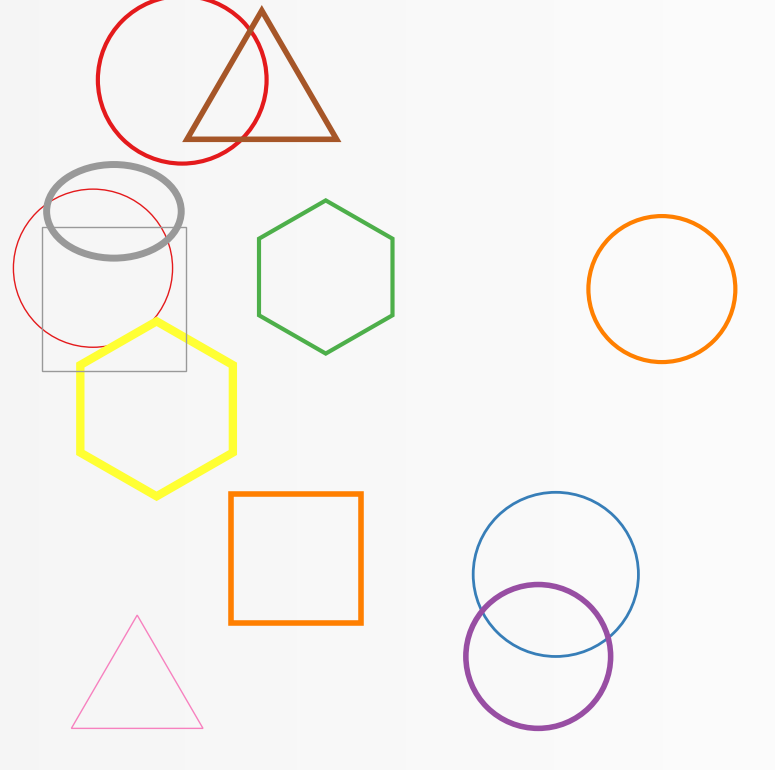[{"shape": "circle", "thickness": 0.5, "radius": 0.51, "center": [0.12, 0.652]}, {"shape": "circle", "thickness": 1.5, "radius": 0.54, "center": [0.235, 0.896]}, {"shape": "circle", "thickness": 1, "radius": 0.53, "center": [0.717, 0.254]}, {"shape": "hexagon", "thickness": 1.5, "radius": 0.5, "center": [0.42, 0.64]}, {"shape": "circle", "thickness": 2, "radius": 0.47, "center": [0.695, 0.147]}, {"shape": "square", "thickness": 2, "radius": 0.42, "center": [0.382, 0.275]}, {"shape": "circle", "thickness": 1.5, "radius": 0.47, "center": [0.854, 0.625]}, {"shape": "hexagon", "thickness": 3, "radius": 0.57, "center": [0.202, 0.469]}, {"shape": "triangle", "thickness": 2, "radius": 0.56, "center": [0.338, 0.875]}, {"shape": "triangle", "thickness": 0.5, "radius": 0.49, "center": [0.177, 0.103]}, {"shape": "oval", "thickness": 2.5, "radius": 0.43, "center": [0.147, 0.726]}, {"shape": "square", "thickness": 0.5, "radius": 0.47, "center": [0.147, 0.612]}]